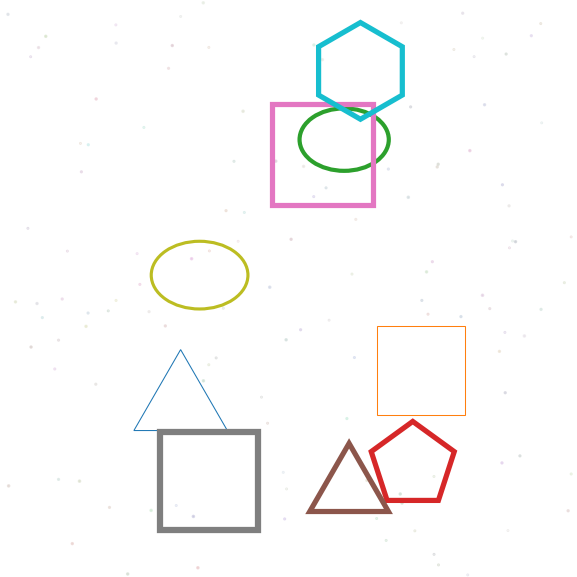[{"shape": "triangle", "thickness": 0.5, "radius": 0.47, "center": [0.313, 0.3]}, {"shape": "square", "thickness": 0.5, "radius": 0.38, "center": [0.728, 0.358]}, {"shape": "oval", "thickness": 2, "radius": 0.39, "center": [0.596, 0.757]}, {"shape": "pentagon", "thickness": 2.5, "radius": 0.38, "center": [0.715, 0.194]}, {"shape": "triangle", "thickness": 2.5, "radius": 0.39, "center": [0.604, 0.153]}, {"shape": "square", "thickness": 2.5, "radius": 0.43, "center": [0.558, 0.732]}, {"shape": "square", "thickness": 3, "radius": 0.42, "center": [0.362, 0.166]}, {"shape": "oval", "thickness": 1.5, "radius": 0.42, "center": [0.346, 0.523]}, {"shape": "hexagon", "thickness": 2.5, "radius": 0.42, "center": [0.624, 0.876]}]